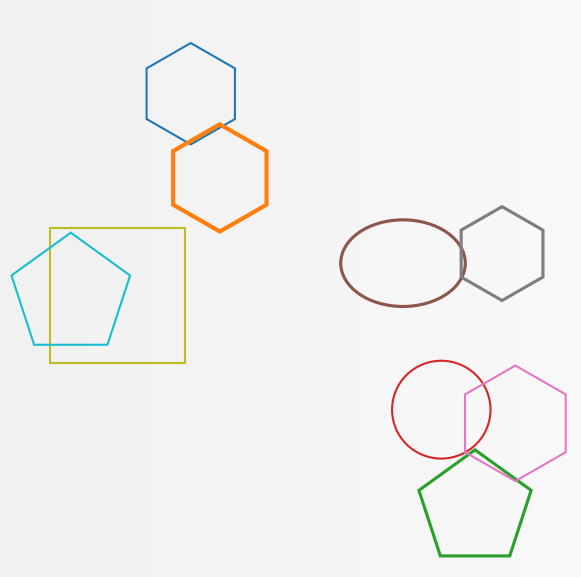[{"shape": "hexagon", "thickness": 1, "radius": 0.44, "center": [0.328, 0.837]}, {"shape": "hexagon", "thickness": 2, "radius": 0.46, "center": [0.378, 0.691]}, {"shape": "pentagon", "thickness": 1.5, "radius": 0.51, "center": [0.817, 0.119]}, {"shape": "circle", "thickness": 1, "radius": 0.42, "center": [0.759, 0.29]}, {"shape": "oval", "thickness": 1.5, "radius": 0.54, "center": [0.693, 0.543]}, {"shape": "hexagon", "thickness": 1, "radius": 0.5, "center": [0.887, 0.266]}, {"shape": "hexagon", "thickness": 1.5, "radius": 0.41, "center": [0.864, 0.56]}, {"shape": "square", "thickness": 1, "radius": 0.58, "center": [0.202, 0.487]}, {"shape": "pentagon", "thickness": 1, "radius": 0.54, "center": [0.122, 0.489]}]